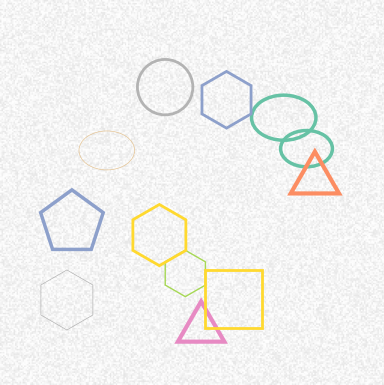[{"shape": "oval", "thickness": 2.5, "radius": 0.34, "center": [0.796, 0.614]}, {"shape": "oval", "thickness": 2.5, "radius": 0.42, "center": [0.737, 0.694]}, {"shape": "triangle", "thickness": 3, "radius": 0.36, "center": [0.818, 0.534]}, {"shape": "hexagon", "thickness": 2, "radius": 0.37, "center": [0.588, 0.741]}, {"shape": "pentagon", "thickness": 2.5, "radius": 0.43, "center": [0.187, 0.421]}, {"shape": "triangle", "thickness": 3, "radius": 0.35, "center": [0.522, 0.147]}, {"shape": "hexagon", "thickness": 1, "radius": 0.3, "center": [0.481, 0.29]}, {"shape": "hexagon", "thickness": 2, "radius": 0.4, "center": [0.414, 0.389]}, {"shape": "square", "thickness": 2, "radius": 0.37, "center": [0.607, 0.223]}, {"shape": "oval", "thickness": 0.5, "radius": 0.36, "center": [0.277, 0.609]}, {"shape": "hexagon", "thickness": 0.5, "radius": 0.39, "center": [0.174, 0.221]}, {"shape": "circle", "thickness": 2, "radius": 0.36, "center": [0.429, 0.774]}]